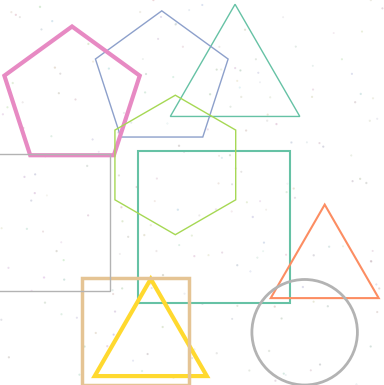[{"shape": "square", "thickness": 1.5, "radius": 0.99, "center": [0.557, 0.41]}, {"shape": "triangle", "thickness": 1, "radius": 0.97, "center": [0.611, 0.795]}, {"shape": "triangle", "thickness": 1.5, "radius": 0.81, "center": [0.843, 0.307]}, {"shape": "pentagon", "thickness": 1, "radius": 0.91, "center": [0.42, 0.791]}, {"shape": "pentagon", "thickness": 3, "radius": 0.92, "center": [0.187, 0.746]}, {"shape": "hexagon", "thickness": 1, "radius": 0.91, "center": [0.455, 0.572]}, {"shape": "triangle", "thickness": 3, "radius": 0.84, "center": [0.392, 0.107]}, {"shape": "square", "thickness": 2.5, "radius": 0.69, "center": [0.351, 0.138]}, {"shape": "square", "thickness": 1, "radius": 0.89, "center": [0.107, 0.421]}, {"shape": "circle", "thickness": 2, "radius": 0.69, "center": [0.791, 0.137]}]